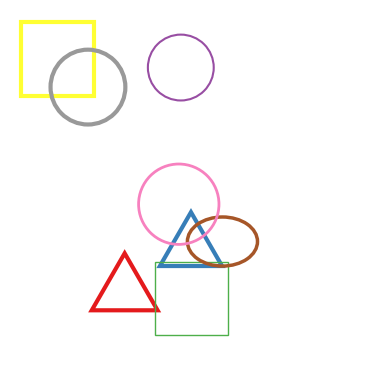[{"shape": "triangle", "thickness": 3, "radius": 0.49, "center": [0.324, 0.243]}, {"shape": "triangle", "thickness": 3, "radius": 0.47, "center": [0.496, 0.356]}, {"shape": "square", "thickness": 1, "radius": 0.47, "center": [0.498, 0.226]}, {"shape": "circle", "thickness": 1.5, "radius": 0.43, "center": [0.47, 0.825]}, {"shape": "square", "thickness": 3, "radius": 0.48, "center": [0.149, 0.848]}, {"shape": "oval", "thickness": 2.5, "radius": 0.46, "center": [0.578, 0.373]}, {"shape": "circle", "thickness": 2, "radius": 0.52, "center": [0.464, 0.47]}, {"shape": "circle", "thickness": 3, "radius": 0.49, "center": [0.228, 0.774]}]